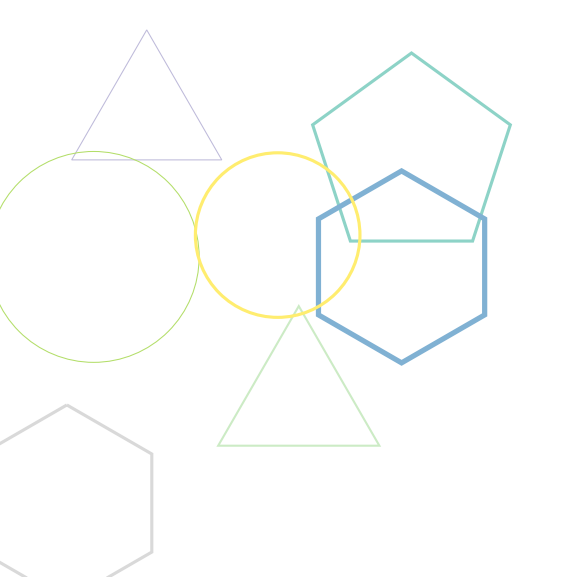[{"shape": "pentagon", "thickness": 1.5, "radius": 0.9, "center": [0.713, 0.727]}, {"shape": "triangle", "thickness": 0.5, "radius": 0.75, "center": [0.254, 0.797]}, {"shape": "hexagon", "thickness": 2.5, "radius": 0.83, "center": [0.695, 0.537]}, {"shape": "circle", "thickness": 0.5, "radius": 0.91, "center": [0.162, 0.554]}, {"shape": "hexagon", "thickness": 1.5, "radius": 0.85, "center": [0.116, 0.128]}, {"shape": "triangle", "thickness": 1, "radius": 0.81, "center": [0.517, 0.308]}, {"shape": "circle", "thickness": 1.5, "radius": 0.71, "center": [0.481, 0.592]}]